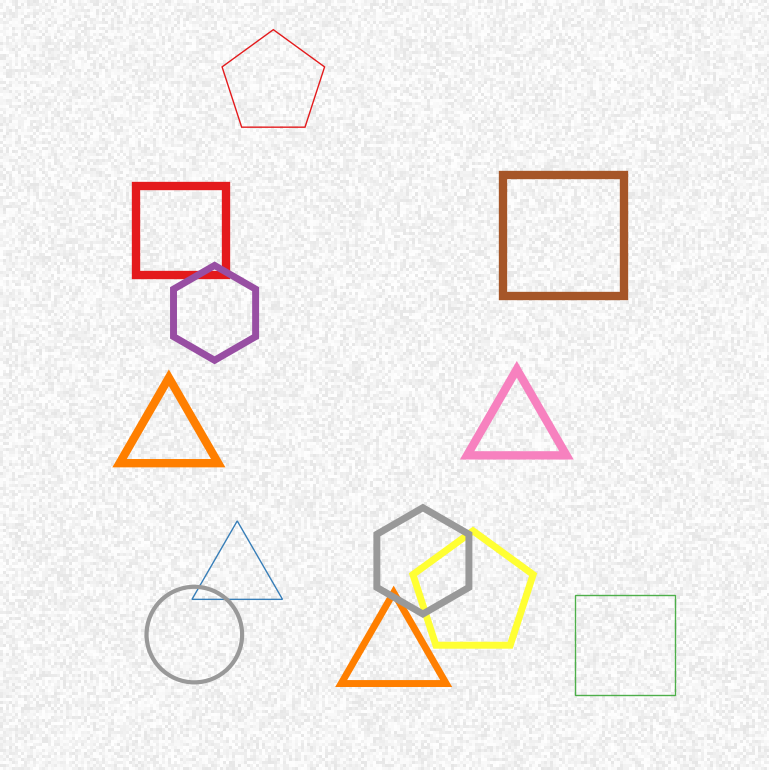[{"shape": "square", "thickness": 3, "radius": 0.29, "center": [0.235, 0.701]}, {"shape": "pentagon", "thickness": 0.5, "radius": 0.35, "center": [0.355, 0.891]}, {"shape": "triangle", "thickness": 0.5, "radius": 0.34, "center": [0.308, 0.256]}, {"shape": "square", "thickness": 0.5, "radius": 0.33, "center": [0.812, 0.162]}, {"shape": "hexagon", "thickness": 2.5, "radius": 0.31, "center": [0.279, 0.594]}, {"shape": "triangle", "thickness": 3, "radius": 0.37, "center": [0.219, 0.435]}, {"shape": "triangle", "thickness": 2.5, "radius": 0.39, "center": [0.511, 0.152]}, {"shape": "pentagon", "thickness": 2.5, "radius": 0.41, "center": [0.614, 0.228]}, {"shape": "square", "thickness": 3, "radius": 0.39, "center": [0.732, 0.694]}, {"shape": "triangle", "thickness": 3, "radius": 0.37, "center": [0.671, 0.446]}, {"shape": "hexagon", "thickness": 2.5, "radius": 0.35, "center": [0.549, 0.272]}, {"shape": "circle", "thickness": 1.5, "radius": 0.31, "center": [0.252, 0.176]}]